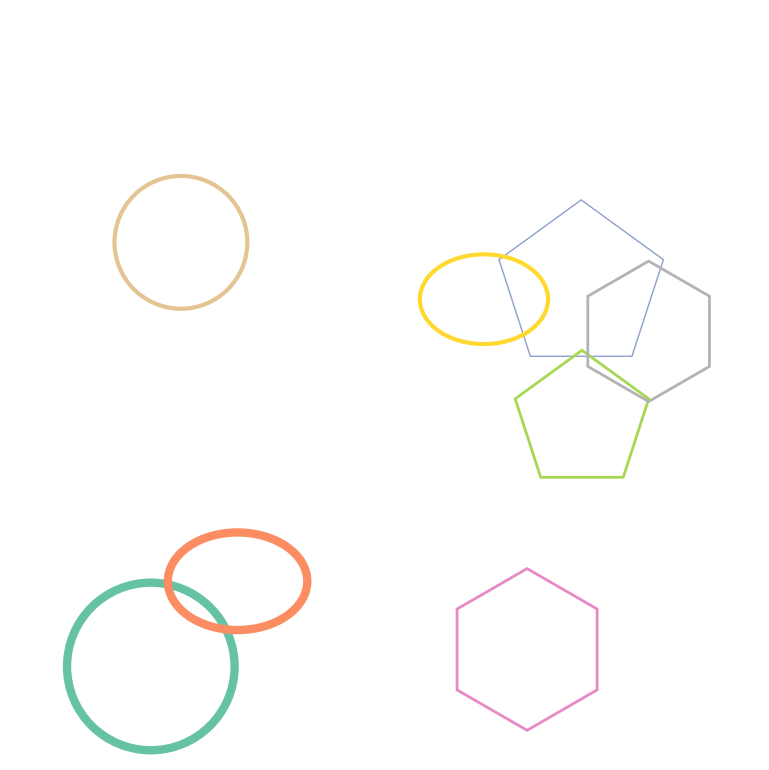[{"shape": "circle", "thickness": 3, "radius": 0.54, "center": [0.196, 0.134]}, {"shape": "oval", "thickness": 3, "radius": 0.45, "center": [0.309, 0.245]}, {"shape": "pentagon", "thickness": 0.5, "radius": 0.56, "center": [0.755, 0.628]}, {"shape": "hexagon", "thickness": 1, "radius": 0.53, "center": [0.685, 0.157]}, {"shape": "pentagon", "thickness": 1, "radius": 0.46, "center": [0.756, 0.454]}, {"shape": "oval", "thickness": 1.5, "radius": 0.42, "center": [0.628, 0.611]}, {"shape": "circle", "thickness": 1.5, "radius": 0.43, "center": [0.235, 0.685]}, {"shape": "hexagon", "thickness": 1, "radius": 0.46, "center": [0.842, 0.57]}]